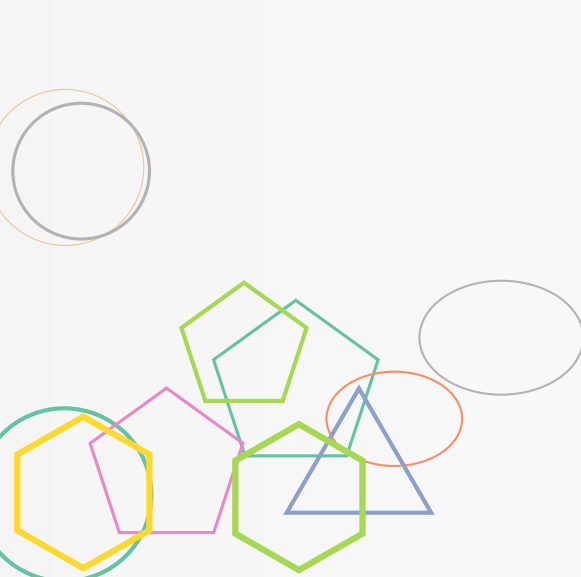[{"shape": "pentagon", "thickness": 1.5, "radius": 0.74, "center": [0.509, 0.33]}, {"shape": "circle", "thickness": 2, "radius": 0.75, "center": [0.111, 0.142]}, {"shape": "oval", "thickness": 1, "radius": 0.58, "center": [0.678, 0.274]}, {"shape": "triangle", "thickness": 2, "radius": 0.72, "center": [0.618, 0.183]}, {"shape": "pentagon", "thickness": 1.5, "radius": 0.69, "center": [0.286, 0.189]}, {"shape": "hexagon", "thickness": 3, "radius": 0.63, "center": [0.514, 0.138]}, {"shape": "pentagon", "thickness": 2, "radius": 0.57, "center": [0.42, 0.396]}, {"shape": "hexagon", "thickness": 3, "radius": 0.66, "center": [0.143, 0.146]}, {"shape": "circle", "thickness": 0.5, "radius": 0.68, "center": [0.112, 0.709]}, {"shape": "circle", "thickness": 1.5, "radius": 0.59, "center": [0.14, 0.703]}, {"shape": "oval", "thickness": 1, "radius": 0.7, "center": [0.862, 0.414]}]